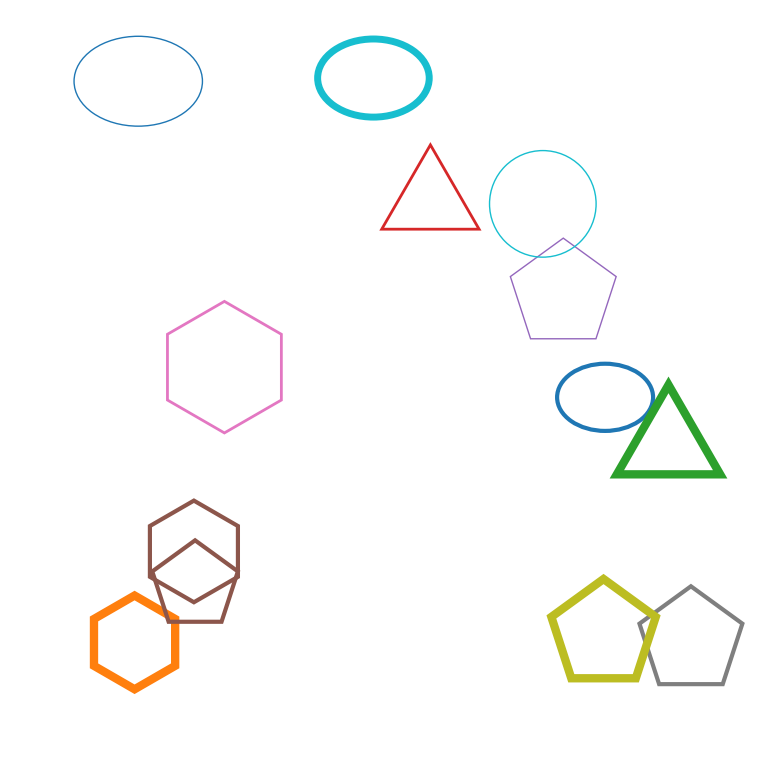[{"shape": "oval", "thickness": 1.5, "radius": 0.31, "center": [0.786, 0.484]}, {"shape": "oval", "thickness": 0.5, "radius": 0.42, "center": [0.18, 0.895]}, {"shape": "hexagon", "thickness": 3, "radius": 0.3, "center": [0.175, 0.166]}, {"shape": "triangle", "thickness": 3, "radius": 0.39, "center": [0.868, 0.423]}, {"shape": "triangle", "thickness": 1, "radius": 0.37, "center": [0.559, 0.739]}, {"shape": "pentagon", "thickness": 0.5, "radius": 0.36, "center": [0.732, 0.618]}, {"shape": "pentagon", "thickness": 1.5, "radius": 0.29, "center": [0.253, 0.24]}, {"shape": "hexagon", "thickness": 1.5, "radius": 0.33, "center": [0.252, 0.284]}, {"shape": "hexagon", "thickness": 1, "radius": 0.43, "center": [0.291, 0.523]}, {"shape": "pentagon", "thickness": 1.5, "radius": 0.35, "center": [0.897, 0.168]}, {"shape": "pentagon", "thickness": 3, "radius": 0.36, "center": [0.784, 0.177]}, {"shape": "oval", "thickness": 2.5, "radius": 0.36, "center": [0.485, 0.899]}, {"shape": "circle", "thickness": 0.5, "radius": 0.35, "center": [0.705, 0.735]}]